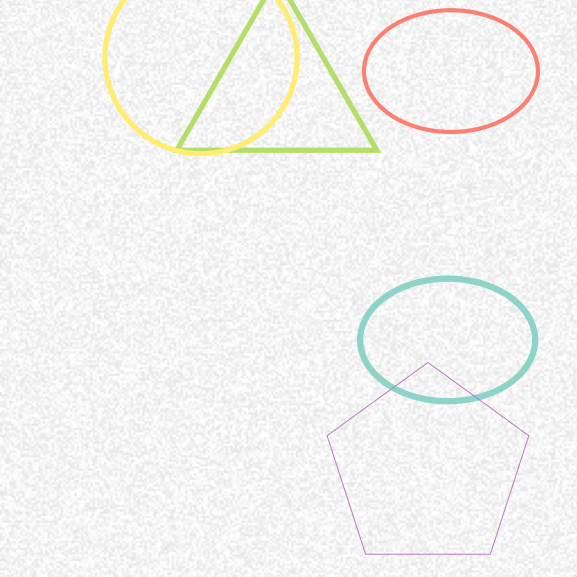[{"shape": "oval", "thickness": 3, "radius": 0.76, "center": [0.775, 0.41]}, {"shape": "oval", "thickness": 2, "radius": 0.75, "center": [0.781, 0.876]}, {"shape": "triangle", "thickness": 2.5, "radius": 1.0, "center": [0.479, 0.839]}, {"shape": "pentagon", "thickness": 0.5, "radius": 0.92, "center": [0.741, 0.188]}, {"shape": "circle", "thickness": 2.5, "radius": 0.83, "center": [0.348, 0.899]}]